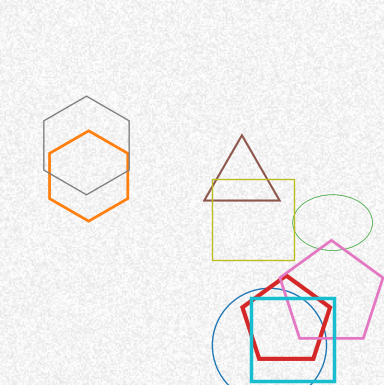[{"shape": "circle", "thickness": 1, "radius": 0.74, "center": [0.7, 0.103]}, {"shape": "hexagon", "thickness": 2, "radius": 0.59, "center": [0.23, 0.543]}, {"shape": "oval", "thickness": 0.5, "radius": 0.52, "center": [0.864, 0.422]}, {"shape": "pentagon", "thickness": 3, "radius": 0.6, "center": [0.743, 0.165]}, {"shape": "triangle", "thickness": 1.5, "radius": 0.57, "center": [0.628, 0.536]}, {"shape": "pentagon", "thickness": 2, "radius": 0.7, "center": [0.861, 0.235]}, {"shape": "hexagon", "thickness": 1, "radius": 0.64, "center": [0.225, 0.622]}, {"shape": "square", "thickness": 1, "radius": 0.53, "center": [0.657, 0.43]}, {"shape": "square", "thickness": 2.5, "radius": 0.54, "center": [0.759, 0.119]}]